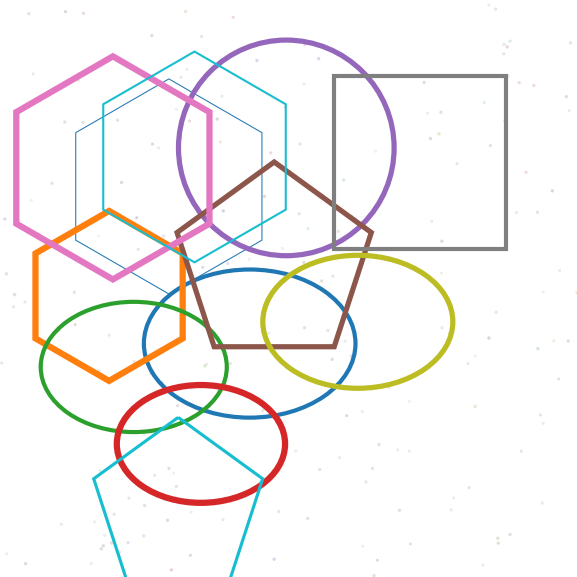[{"shape": "hexagon", "thickness": 0.5, "radius": 0.93, "center": [0.292, 0.676]}, {"shape": "oval", "thickness": 2, "radius": 0.92, "center": [0.432, 0.404]}, {"shape": "hexagon", "thickness": 3, "radius": 0.74, "center": [0.189, 0.487]}, {"shape": "oval", "thickness": 2, "radius": 0.81, "center": [0.232, 0.364]}, {"shape": "oval", "thickness": 3, "radius": 0.73, "center": [0.348, 0.23]}, {"shape": "circle", "thickness": 2.5, "radius": 0.93, "center": [0.496, 0.743]}, {"shape": "pentagon", "thickness": 2.5, "radius": 0.88, "center": [0.475, 0.542]}, {"shape": "hexagon", "thickness": 3, "radius": 0.97, "center": [0.195, 0.708]}, {"shape": "square", "thickness": 2, "radius": 0.75, "center": [0.727, 0.717]}, {"shape": "oval", "thickness": 2.5, "radius": 0.82, "center": [0.62, 0.442]}, {"shape": "hexagon", "thickness": 1, "radius": 0.91, "center": [0.337, 0.727]}, {"shape": "pentagon", "thickness": 1.5, "radius": 0.77, "center": [0.309, 0.123]}]